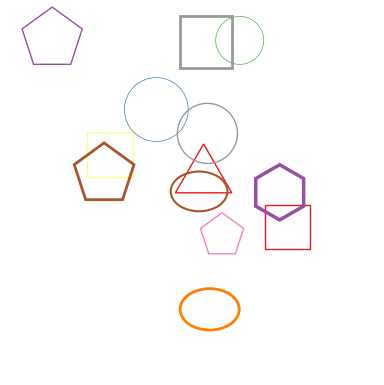[{"shape": "square", "thickness": 1, "radius": 0.29, "center": [0.748, 0.411]}, {"shape": "triangle", "thickness": 1, "radius": 0.42, "center": [0.529, 0.541]}, {"shape": "circle", "thickness": 0.5, "radius": 0.41, "center": [0.406, 0.716]}, {"shape": "circle", "thickness": 0.5, "radius": 0.31, "center": [0.623, 0.895]}, {"shape": "hexagon", "thickness": 2.5, "radius": 0.36, "center": [0.726, 0.5]}, {"shape": "pentagon", "thickness": 1, "radius": 0.41, "center": [0.135, 0.899]}, {"shape": "oval", "thickness": 2, "radius": 0.38, "center": [0.545, 0.197]}, {"shape": "square", "thickness": 0.5, "radius": 0.29, "center": [0.286, 0.598]}, {"shape": "pentagon", "thickness": 2, "radius": 0.41, "center": [0.27, 0.547]}, {"shape": "oval", "thickness": 1.5, "radius": 0.37, "center": [0.517, 0.503]}, {"shape": "pentagon", "thickness": 1, "radius": 0.29, "center": [0.577, 0.389]}, {"shape": "square", "thickness": 2, "radius": 0.34, "center": [0.535, 0.892]}, {"shape": "circle", "thickness": 1, "radius": 0.39, "center": [0.539, 0.654]}]